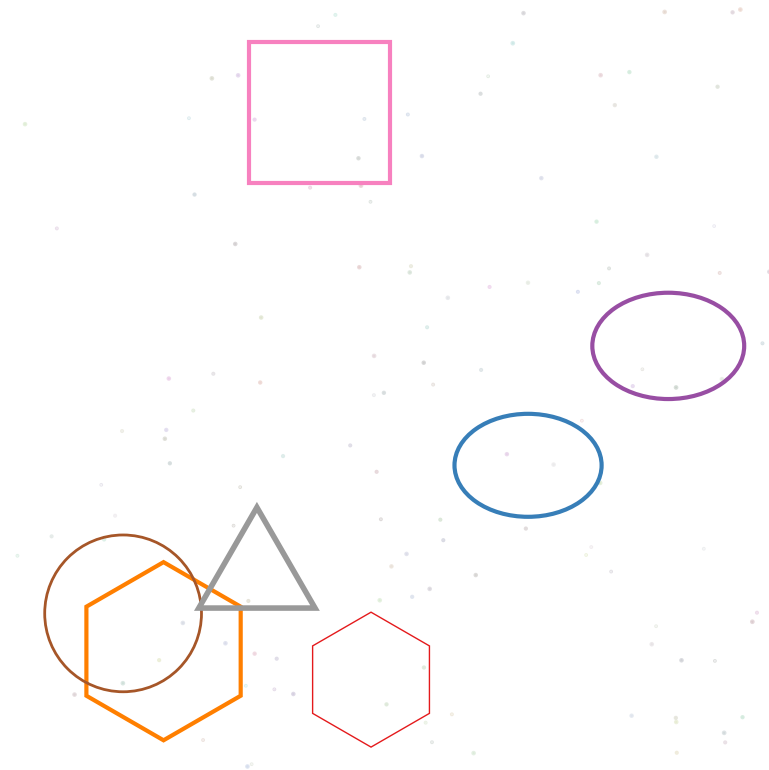[{"shape": "hexagon", "thickness": 0.5, "radius": 0.44, "center": [0.482, 0.117]}, {"shape": "oval", "thickness": 1.5, "radius": 0.48, "center": [0.686, 0.396]}, {"shape": "oval", "thickness": 1.5, "radius": 0.49, "center": [0.868, 0.551]}, {"shape": "hexagon", "thickness": 1.5, "radius": 0.58, "center": [0.212, 0.154]}, {"shape": "circle", "thickness": 1, "radius": 0.51, "center": [0.16, 0.203]}, {"shape": "square", "thickness": 1.5, "radius": 0.46, "center": [0.415, 0.854]}, {"shape": "triangle", "thickness": 2, "radius": 0.44, "center": [0.334, 0.254]}]